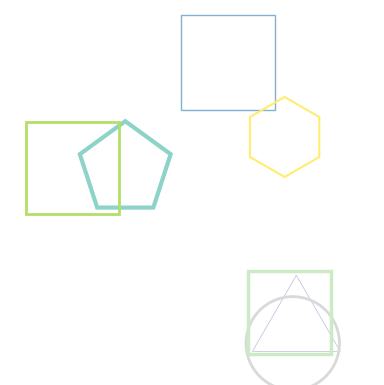[{"shape": "pentagon", "thickness": 3, "radius": 0.62, "center": [0.325, 0.561]}, {"shape": "triangle", "thickness": 0.5, "radius": 0.66, "center": [0.77, 0.153]}, {"shape": "square", "thickness": 1, "radius": 0.61, "center": [0.592, 0.838]}, {"shape": "square", "thickness": 2, "radius": 0.6, "center": [0.188, 0.563]}, {"shape": "circle", "thickness": 2, "radius": 0.61, "center": [0.76, 0.108]}, {"shape": "square", "thickness": 2.5, "radius": 0.54, "center": [0.752, 0.187]}, {"shape": "hexagon", "thickness": 1.5, "radius": 0.52, "center": [0.739, 0.644]}]